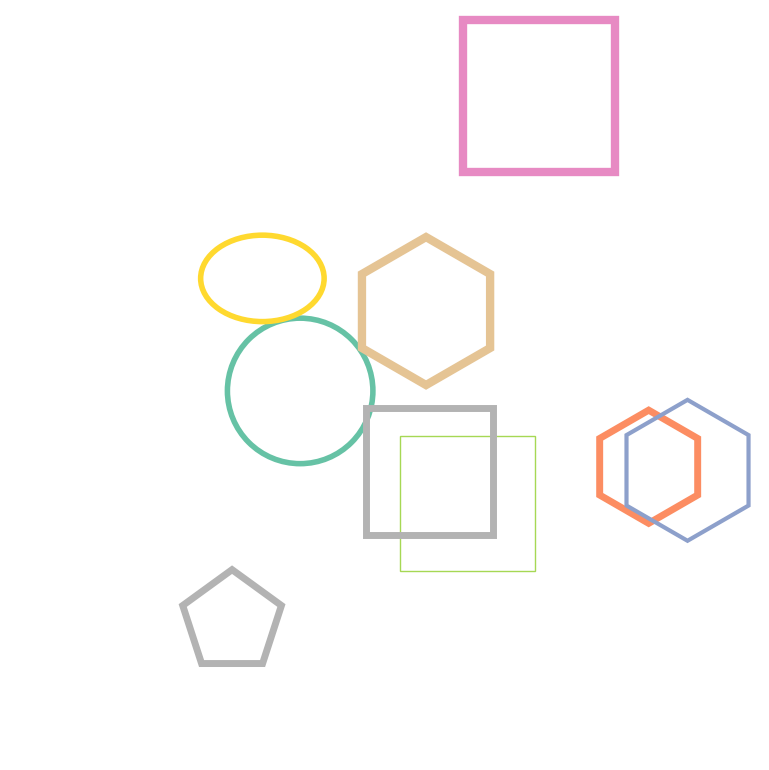[{"shape": "circle", "thickness": 2, "radius": 0.47, "center": [0.39, 0.492]}, {"shape": "hexagon", "thickness": 2.5, "radius": 0.37, "center": [0.842, 0.394]}, {"shape": "hexagon", "thickness": 1.5, "radius": 0.46, "center": [0.893, 0.389]}, {"shape": "square", "thickness": 3, "radius": 0.49, "center": [0.7, 0.875]}, {"shape": "square", "thickness": 0.5, "radius": 0.44, "center": [0.607, 0.346]}, {"shape": "oval", "thickness": 2, "radius": 0.4, "center": [0.341, 0.638]}, {"shape": "hexagon", "thickness": 3, "radius": 0.48, "center": [0.553, 0.596]}, {"shape": "square", "thickness": 2.5, "radius": 0.41, "center": [0.558, 0.388]}, {"shape": "pentagon", "thickness": 2.5, "radius": 0.34, "center": [0.301, 0.193]}]